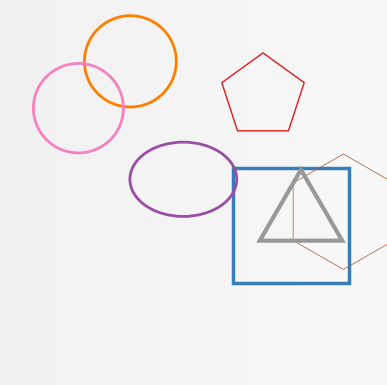[{"shape": "pentagon", "thickness": 1, "radius": 0.56, "center": [0.679, 0.751]}, {"shape": "square", "thickness": 2.5, "radius": 0.75, "center": [0.751, 0.415]}, {"shape": "oval", "thickness": 2, "radius": 0.69, "center": [0.473, 0.534]}, {"shape": "circle", "thickness": 2, "radius": 0.59, "center": [0.336, 0.841]}, {"shape": "hexagon", "thickness": 0.5, "radius": 0.75, "center": [0.886, 0.45]}, {"shape": "circle", "thickness": 2, "radius": 0.58, "center": [0.202, 0.719]}, {"shape": "triangle", "thickness": 3, "radius": 0.61, "center": [0.777, 0.436]}]